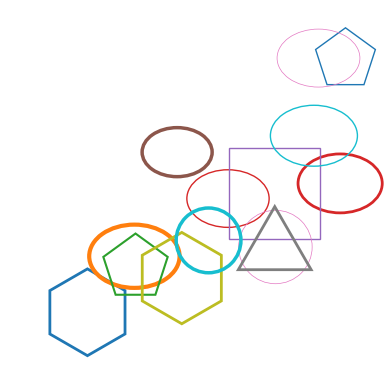[{"shape": "hexagon", "thickness": 2, "radius": 0.56, "center": [0.227, 0.189]}, {"shape": "pentagon", "thickness": 1, "radius": 0.41, "center": [0.897, 0.846]}, {"shape": "oval", "thickness": 3, "radius": 0.59, "center": [0.349, 0.334]}, {"shape": "pentagon", "thickness": 1.5, "radius": 0.44, "center": [0.352, 0.306]}, {"shape": "oval", "thickness": 1, "radius": 0.53, "center": [0.592, 0.484]}, {"shape": "oval", "thickness": 2, "radius": 0.55, "center": [0.883, 0.524]}, {"shape": "square", "thickness": 1, "radius": 0.59, "center": [0.714, 0.499]}, {"shape": "oval", "thickness": 2.5, "radius": 0.45, "center": [0.46, 0.605]}, {"shape": "oval", "thickness": 0.5, "radius": 0.54, "center": [0.827, 0.849]}, {"shape": "circle", "thickness": 0.5, "radius": 0.48, "center": [0.715, 0.358]}, {"shape": "triangle", "thickness": 2, "radius": 0.55, "center": [0.714, 0.354]}, {"shape": "hexagon", "thickness": 2, "radius": 0.59, "center": [0.472, 0.278]}, {"shape": "circle", "thickness": 2.5, "radius": 0.42, "center": [0.542, 0.376]}, {"shape": "oval", "thickness": 1, "radius": 0.57, "center": [0.815, 0.647]}]